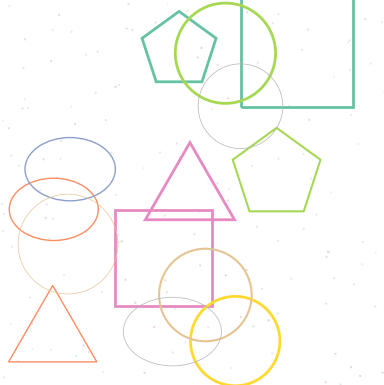[{"shape": "square", "thickness": 2, "radius": 0.72, "center": [0.771, 0.868]}, {"shape": "pentagon", "thickness": 2, "radius": 0.51, "center": [0.465, 0.869]}, {"shape": "triangle", "thickness": 1, "radius": 0.66, "center": [0.137, 0.126]}, {"shape": "oval", "thickness": 1, "radius": 0.58, "center": [0.14, 0.456]}, {"shape": "oval", "thickness": 1, "radius": 0.59, "center": [0.182, 0.561]}, {"shape": "square", "thickness": 2, "radius": 0.63, "center": [0.424, 0.329]}, {"shape": "triangle", "thickness": 2, "radius": 0.67, "center": [0.493, 0.496]}, {"shape": "circle", "thickness": 2, "radius": 0.65, "center": [0.585, 0.862]}, {"shape": "pentagon", "thickness": 1.5, "radius": 0.6, "center": [0.719, 0.548]}, {"shape": "circle", "thickness": 2, "radius": 0.58, "center": [0.611, 0.114]}, {"shape": "circle", "thickness": 1.5, "radius": 0.6, "center": [0.533, 0.234]}, {"shape": "circle", "thickness": 0.5, "radius": 0.65, "center": [0.177, 0.366]}, {"shape": "oval", "thickness": 0.5, "radius": 0.64, "center": [0.448, 0.139]}, {"shape": "circle", "thickness": 0.5, "radius": 0.55, "center": [0.625, 0.724]}]